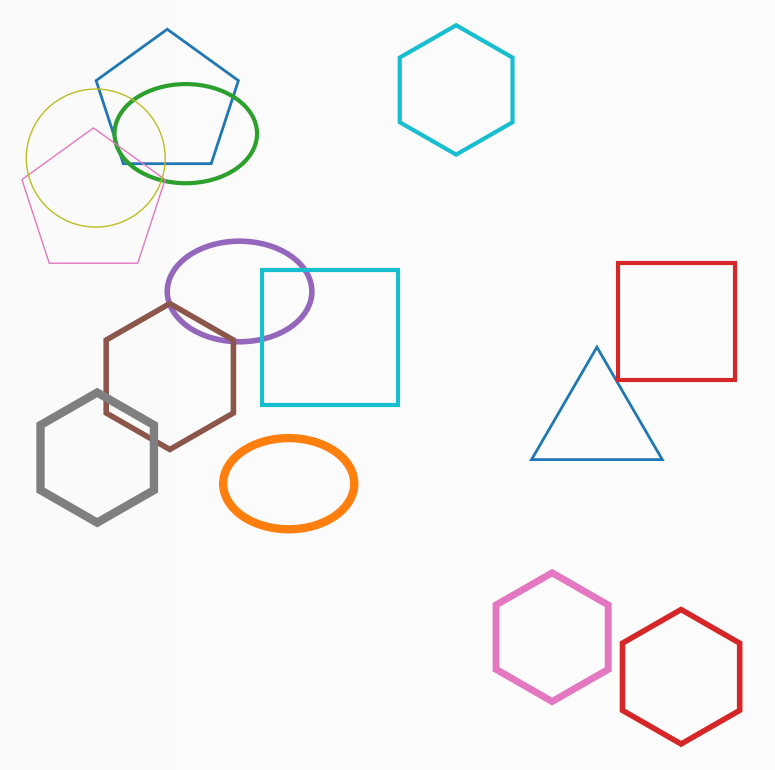[{"shape": "pentagon", "thickness": 1, "radius": 0.48, "center": [0.216, 0.866]}, {"shape": "triangle", "thickness": 1, "radius": 0.49, "center": [0.77, 0.452]}, {"shape": "oval", "thickness": 3, "radius": 0.42, "center": [0.373, 0.372]}, {"shape": "oval", "thickness": 1.5, "radius": 0.46, "center": [0.24, 0.826]}, {"shape": "hexagon", "thickness": 2, "radius": 0.44, "center": [0.879, 0.121]}, {"shape": "square", "thickness": 1.5, "radius": 0.38, "center": [0.873, 0.583]}, {"shape": "oval", "thickness": 2, "radius": 0.47, "center": [0.309, 0.621]}, {"shape": "hexagon", "thickness": 2, "radius": 0.47, "center": [0.219, 0.511]}, {"shape": "pentagon", "thickness": 0.5, "radius": 0.49, "center": [0.121, 0.737]}, {"shape": "hexagon", "thickness": 2.5, "radius": 0.42, "center": [0.712, 0.173]}, {"shape": "hexagon", "thickness": 3, "radius": 0.42, "center": [0.125, 0.406]}, {"shape": "circle", "thickness": 0.5, "radius": 0.45, "center": [0.124, 0.795]}, {"shape": "square", "thickness": 1.5, "radius": 0.44, "center": [0.426, 0.562]}, {"shape": "hexagon", "thickness": 1.5, "radius": 0.42, "center": [0.589, 0.883]}]